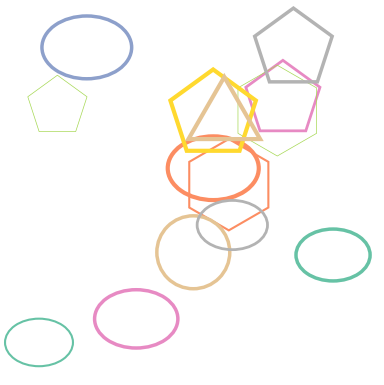[{"shape": "oval", "thickness": 2.5, "radius": 0.48, "center": [0.865, 0.338]}, {"shape": "oval", "thickness": 1.5, "radius": 0.44, "center": [0.101, 0.111]}, {"shape": "oval", "thickness": 3, "radius": 0.59, "center": [0.554, 0.563]}, {"shape": "hexagon", "thickness": 1.5, "radius": 0.59, "center": [0.594, 0.52]}, {"shape": "oval", "thickness": 2.5, "radius": 0.58, "center": [0.225, 0.877]}, {"shape": "pentagon", "thickness": 2, "radius": 0.51, "center": [0.735, 0.742]}, {"shape": "oval", "thickness": 2.5, "radius": 0.54, "center": [0.354, 0.172]}, {"shape": "pentagon", "thickness": 0.5, "radius": 0.4, "center": [0.149, 0.724]}, {"shape": "hexagon", "thickness": 0.5, "radius": 0.59, "center": [0.72, 0.713]}, {"shape": "pentagon", "thickness": 3, "radius": 0.58, "center": [0.554, 0.703]}, {"shape": "triangle", "thickness": 3, "radius": 0.54, "center": [0.583, 0.693]}, {"shape": "circle", "thickness": 2.5, "radius": 0.47, "center": [0.502, 0.345]}, {"shape": "pentagon", "thickness": 2.5, "radius": 0.53, "center": [0.762, 0.873]}, {"shape": "oval", "thickness": 2, "radius": 0.46, "center": [0.603, 0.415]}]